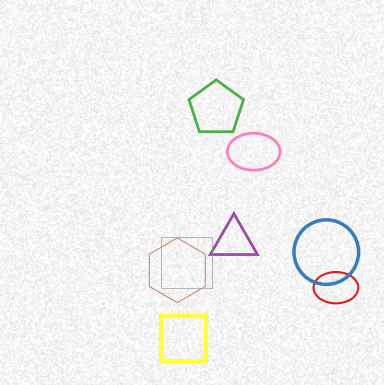[{"shape": "oval", "thickness": 1.5, "radius": 0.29, "center": [0.873, 0.253]}, {"shape": "circle", "thickness": 2.5, "radius": 0.42, "center": [0.848, 0.345]}, {"shape": "pentagon", "thickness": 2, "radius": 0.37, "center": [0.562, 0.718]}, {"shape": "triangle", "thickness": 2, "radius": 0.35, "center": [0.607, 0.374]}, {"shape": "square", "thickness": 3, "radius": 0.29, "center": [0.477, 0.12]}, {"shape": "hexagon", "thickness": 0.5, "radius": 0.42, "center": [0.46, 0.298]}, {"shape": "oval", "thickness": 2, "radius": 0.34, "center": [0.659, 0.606]}, {"shape": "square", "thickness": 0.5, "radius": 0.33, "center": [0.484, 0.317]}]